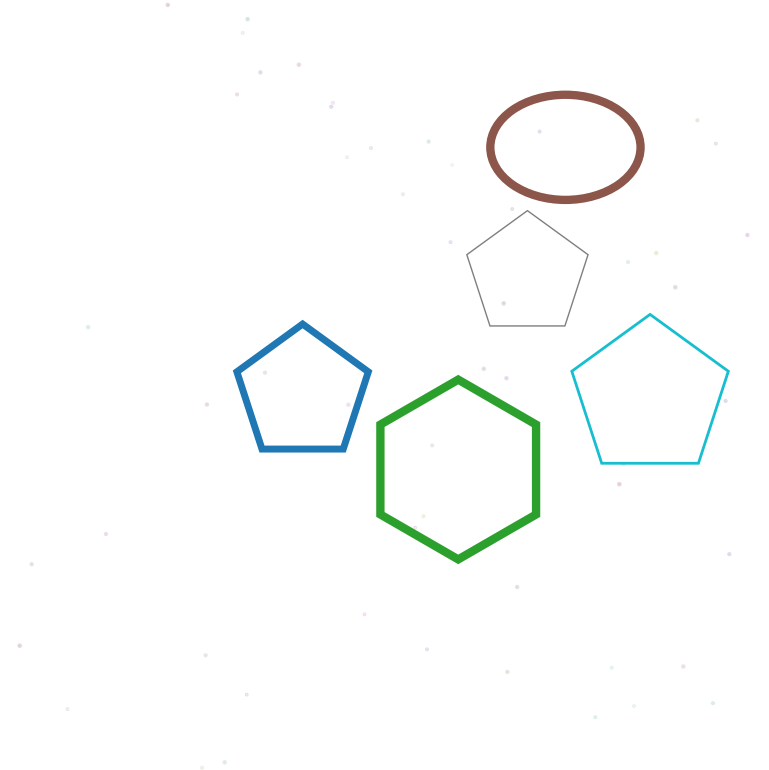[{"shape": "pentagon", "thickness": 2.5, "radius": 0.45, "center": [0.393, 0.489]}, {"shape": "hexagon", "thickness": 3, "radius": 0.58, "center": [0.595, 0.39]}, {"shape": "oval", "thickness": 3, "radius": 0.49, "center": [0.734, 0.809]}, {"shape": "pentagon", "thickness": 0.5, "radius": 0.41, "center": [0.685, 0.644]}, {"shape": "pentagon", "thickness": 1, "radius": 0.53, "center": [0.844, 0.485]}]